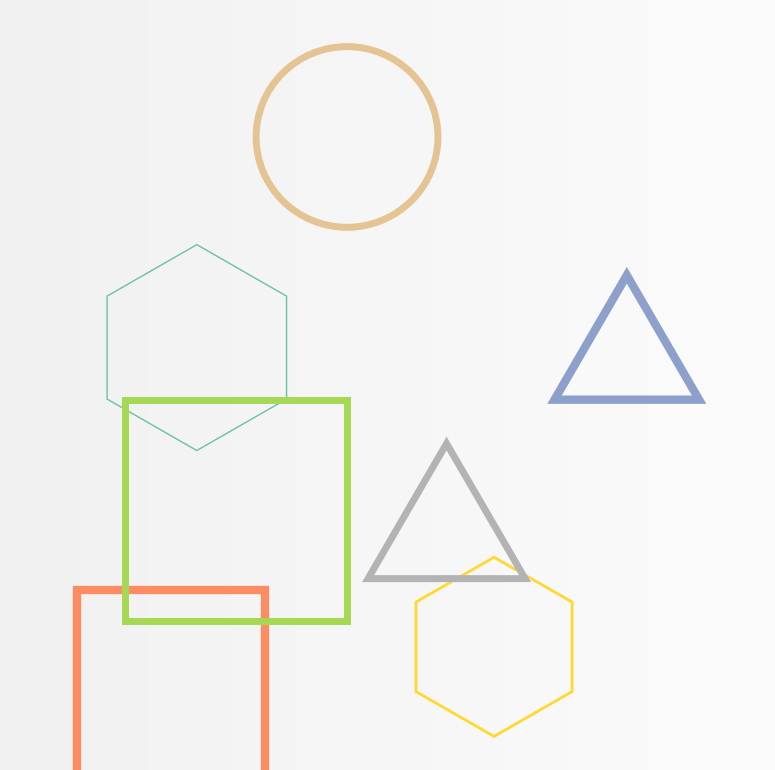[{"shape": "hexagon", "thickness": 0.5, "radius": 0.67, "center": [0.254, 0.549]}, {"shape": "square", "thickness": 3, "radius": 0.61, "center": [0.22, 0.112]}, {"shape": "triangle", "thickness": 3, "radius": 0.54, "center": [0.809, 0.535]}, {"shape": "square", "thickness": 2.5, "radius": 0.72, "center": [0.304, 0.337]}, {"shape": "hexagon", "thickness": 1, "radius": 0.58, "center": [0.637, 0.16]}, {"shape": "circle", "thickness": 2.5, "radius": 0.59, "center": [0.448, 0.822]}, {"shape": "triangle", "thickness": 2.5, "radius": 0.58, "center": [0.576, 0.307]}]